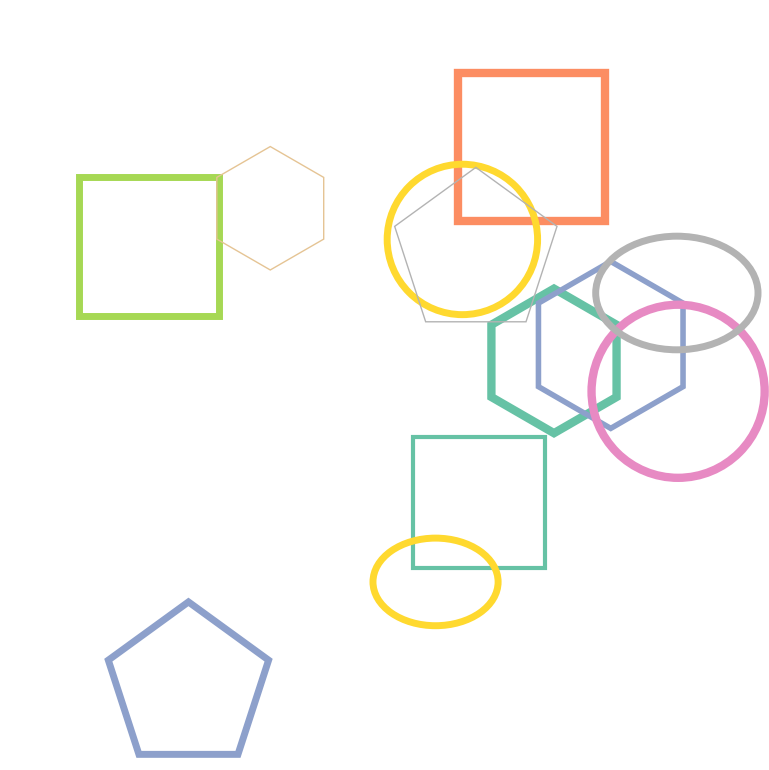[{"shape": "hexagon", "thickness": 3, "radius": 0.47, "center": [0.719, 0.531]}, {"shape": "square", "thickness": 1.5, "radius": 0.43, "center": [0.622, 0.347]}, {"shape": "square", "thickness": 3, "radius": 0.48, "center": [0.69, 0.809]}, {"shape": "pentagon", "thickness": 2.5, "radius": 0.55, "center": [0.245, 0.109]}, {"shape": "hexagon", "thickness": 2, "radius": 0.54, "center": [0.793, 0.552]}, {"shape": "circle", "thickness": 3, "radius": 0.56, "center": [0.881, 0.492]}, {"shape": "square", "thickness": 2.5, "radius": 0.45, "center": [0.193, 0.68]}, {"shape": "circle", "thickness": 2.5, "radius": 0.49, "center": [0.601, 0.689]}, {"shape": "oval", "thickness": 2.5, "radius": 0.41, "center": [0.566, 0.244]}, {"shape": "hexagon", "thickness": 0.5, "radius": 0.4, "center": [0.351, 0.73]}, {"shape": "pentagon", "thickness": 0.5, "radius": 0.55, "center": [0.618, 0.672]}, {"shape": "oval", "thickness": 2.5, "radius": 0.53, "center": [0.879, 0.619]}]